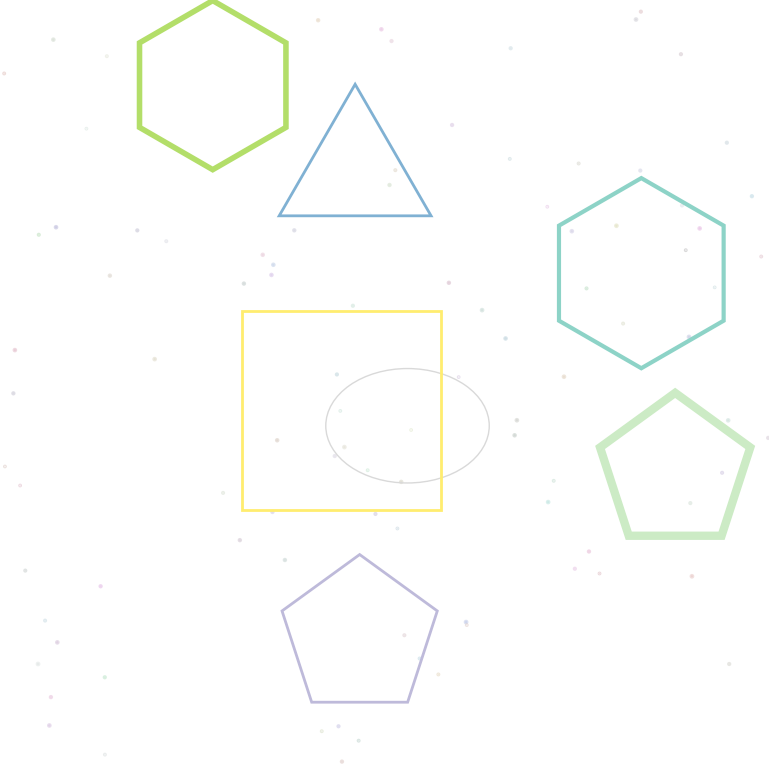[{"shape": "hexagon", "thickness": 1.5, "radius": 0.62, "center": [0.833, 0.645]}, {"shape": "pentagon", "thickness": 1, "radius": 0.53, "center": [0.467, 0.174]}, {"shape": "triangle", "thickness": 1, "radius": 0.57, "center": [0.461, 0.777]}, {"shape": "hexagon", "thickness": 2, "radius": 0.55, "center": [0.276, 0.889]}, {"shape": "oval", "thickness": 0.5, "radius": 0.53, "center": [0.529, 0.447]}, {"shape": "pentagon", "thickness": 3, "radius": 0.51, "center": [0.877, 0.387]}, {"shape": "square", "thickness": 1, "radius": 0.65, "center": [0.444, 0.466]}]